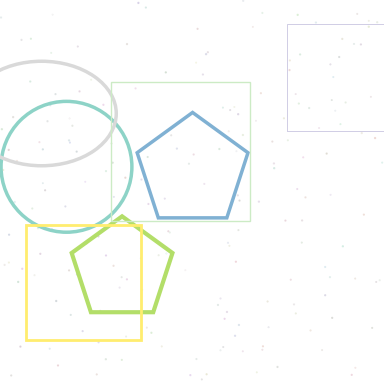[{"shape": "circle", "thickness": 2.5, "radius": 0.85, "center": [0.173, 0.567]}, {"shape": "square", "thickness": 0.5, "radius": 0.7, "center": [0.887, 0.799]}, {"shape": "pentagon", "thickness": 2.5, "radius": 0.76, "center": [0.5, 0.557]}, {"shape": "pentagon", "thickness": 3, "radius": 0.69, "center": [0.317, 0.3]}, {"shape": "oval", "thickness": 2.5, "radius": 0.97, "center": [0.108, 0.705]}, {"shape": "square", "thickness": 1, "radius": 0.9, "center": [0.469, 0.607]}, {"shape": "square", "thickness": 2, "radius": 0.75, "center": [0.217, 0.266]}]